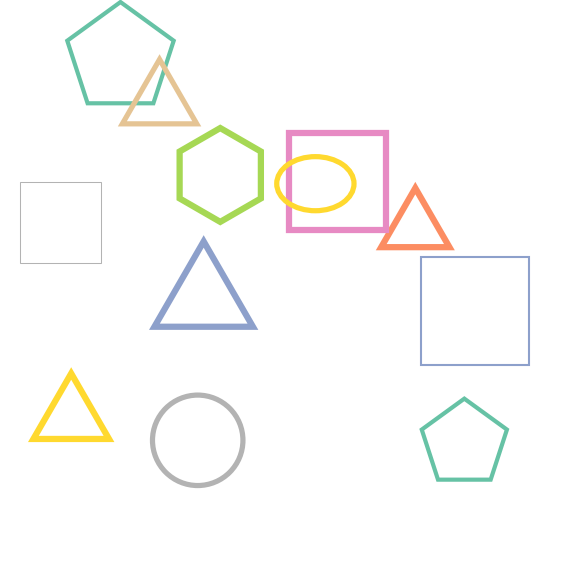[{"shape": "pentagon", "thickness": 2, "radius": 0.48, "center": [0.209, 0.899]}, {"shape": "pentagon", "thickness": 2, "radius": 0.39, "center": [0.804, 0.231]}, {"shape": "triangle", "thickness": 3, "radius": 0.34, "center": [0.719, 0.605]}, {"shape": "square", "thickness": 1, "radius": 0.47, "center": [0.822, 0.46]}, {"shape": "triangle", "thickness": 3, "radius": 0.49, "center": [0.353, 0.483]}, {"shape": "square", "thickness": 3, "radius": 0.42, "center": [0.584, 0.685]}, {"shape": "hexagon", "thickness": 3, "radius": 0.41, "center": [0.381, 0.696]}, {"shape": "oval", "thickness": 2.5, "radius": 0.33, "center": [0.546, 0.681]}, {"shape": "triangle", "thickness": 3, "radius": 0.38, "center": [0.123, 0.277]}, {"shape": "triangle", "thickness": 2.5, "radius": 0.37, "center": [0.276, 0.822]}, {"shape": "circle", "thickness": 2.5, "radius": 0.39, "center": [0.342, 0.237]}, {"shape": "square", "thickness": 0.5, "radius": 0.35, "center": [0.104, 0.614]}]